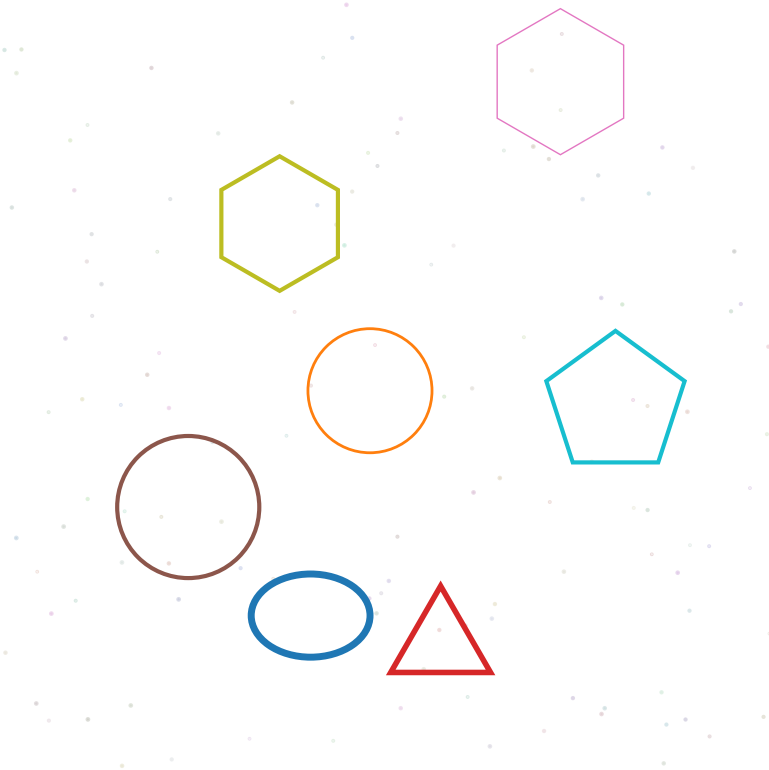[{"shape": "oval", "thickness": 2.5, "radius": 0.39, "center": [0.403, 0.201]}, {"shape": "circle", "thickness": 1, "radius": 0.4, "center": [0.48, 0.493]}, {"shape": "triangle", "thickness": 2, "radius": 0.37, "center": [0.572, 0.164]}, {"shape": "circle", "thickness": 1.5, "radius": 0.46, "center": [0.244, 0.342]}, {"shape": "hexagon", "thickness": 0.5, "radius": 0.47, "center": [0.728, 0.894]}, {"shape": "hexagon", "thickness": 1.5, "radius": 0.44, "center": [0.363, 0.71]}, {"shape": "pentagon", "thickness": 1.5, "radius": 0.47, "center": [0.799, 0.476]}]